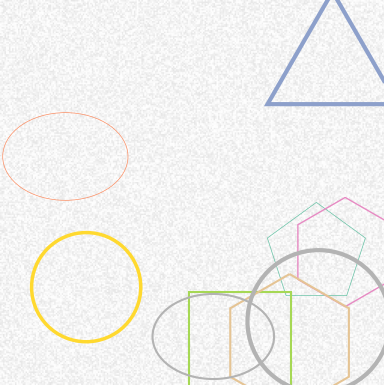[{"shape": "pentagon", "thickness": 0.5, "radius": 0.67, "center": [0.822, 0.34]}, {"shape": "oval", "thickness": 0.5, "radius": 0.81, "center": [0.17, 0.594]}, {"shape": "triangle", "thickness": 3, "radius": 0.97, "center": [0.864, 0.827]}, {"shape": "hexagon", "thickness": 1, "radius": 0.71, "center": [0.897, 0.345]}, {"shape": "square", "thickness": 1.5, "radius": 0.67, "center": [0.623, 0.108]}, {"shape": "circle", "thickness": 2.5, "radius": 0.71, "center": [0.224, 0.254]}, {"shape": "hexagon", "thickness": 1.5, "radius": 0.89, "center": [0.752, 0.11]}, {"shape": "circle", "thickness": 3, "radius": 0.92, "center": [0.828, 0.165]}, {"shape": "oval", "thickness": 1.5, "radius": 0.79, "center": [0.554, 0.126]}]